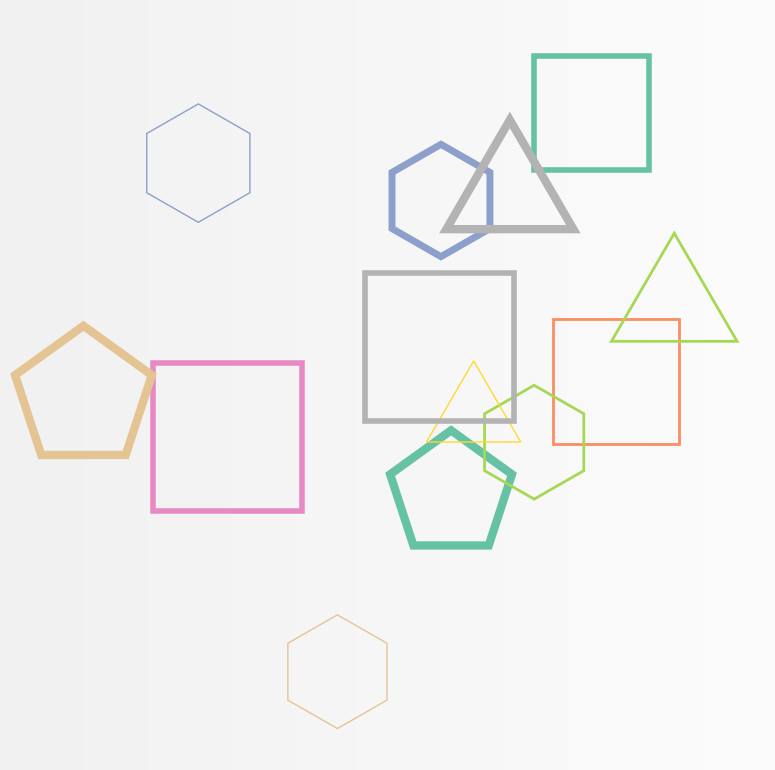[{"shape": "pentagon", "thickness": 3, "radius": 0.41, "center": [0.582, 0.358]}, {"shape": "square", "thickness": 2, "radius": 0.37, "center": [0.763, 0.853]}, {"shape": "square", "thickness": 1, "radius": 0.41, "center": [0.795, 0.504]}, {"shape": "hexagon", "thickness": 2.5, "radius": 0.36, "center": [0.569, 0.74]}, {"shape": "hexagon", "thickness": 0.5, "radius": 0.38, "center": [0.256, 0.788]}, {"shape": "square", "thickness": 2, "radius": 0.48, "center": [0.294, 0.432]}, {"shape": "triangle", "thickness": 1, "radius": 0.47, "center": [0.87, 0.604]}, {"shape": "hexagon", "thickness": 1, "radius": 0.37, "center": [0.689, 0.426]}, {"shape": "triangle", "thickness": 0.5, "radius": 0.35, "center": [0.611, 0.461]}, {"shape": "pentagon", "thickness": 3, "radius": 0.46, "center": [0.108, 0.484]}, {"shape": "hexagon", "thickness": 0.5, "radius": 0.37, "center": [0.435, 0.128]}, {"shape": "triangle", "thickness": 3, "radius": 0.47, "center": [0.658, 0.75]}, {"shape": "square", "thickness": 2, "radius": 0.48, "center": [0.567, 0.55]}]